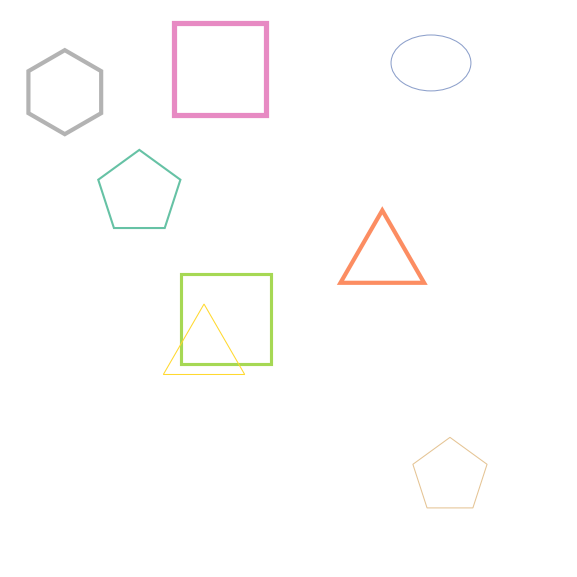[{"shape": "pentagon", "thickness": 1, "radius": 0.37, "center": [0.241, 0.665]}, {"shape": "triangle", "thickness": 2, "radius": 0.42, "center": [0.662, 0.551]}, {"shape": "oval", "thickness": 0.5, "radius": 0.35, "center": [0.746, 0.89]}, {"shape": "square", "thickness": 2.5, "radius": 0.4, "center": [0.381, 0.879]}, {"shape": "square", "thickness": 1.5, "radius": 0.39, "center": [0.392, 0.447]}, {"shape": "triangle", "thickness": 0.5, "radius": 0.41, "center": [0.353, 0.391]}, {"shape": "pentagon", "thickness": 0.5, "radius": 0.34, "center": [0.779, 0.174]}, {"shape": "hexagon", "thickness": 2, "radius": 0.36, "center": [0.112, 0.84]}]